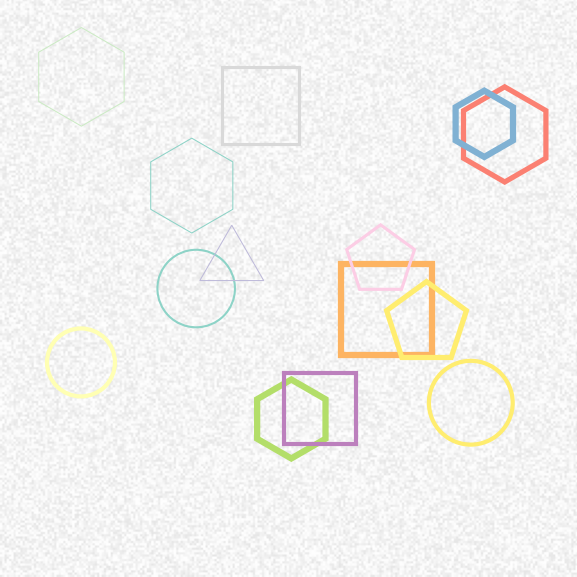[{"shape": "hexagon", "thickness": 0.5, "radius": 0.41, "center": [0.332, 0.678]}, {"shape": "circle", "thickness": 1, "radius": 0.34, "center": [0.34, 0.5]}, {"shape": "circle", "thickness": 2, "radius": 0.29, "center": [0.14, 0.372]}, {"shape": "triangle", "thickness": 0.5, "radius": 0.32, "center": [0.401, 0.545]}, {"shape": "hexagon", "thickness": 2.5, "radius": 0.41, "center": [0.874, 0.766]}, {"shape": "hexagon", "thickness": 3, "radius": 0.29, "center": [0.839, 0.785]}, {"shape": "square", "thickness": 3, "radius": 0.39, "center": [0.669, 0.463]}, {"shape": "hexagon", "thickness": 3, "radius": 0.34, "center": [0.504, 0.274]}, {"shape": "pentagon", "thickness": 1.5, "radius": 0.31, "center": [0.659, 0.548]}, {"shape": "square", "thickness": 1.5, "radius": 0.33, "center": [0.451, 0.817]}, {"shape": "square", "thickness": 2, "radius": 0.31, "center": [0.554, 0.292]}, {"shape": "hexagon", "thickness": 0.5, "radius": 0.43, "center": [0.141, 0.866]}, {"shape": "pentagon", "thickness": 2.5, "radius": 0.36, "center": [0.739, 0.439]}, {"shape": "circle", "thickness": 2, "radius": 0.36, "center": [0.815, 0.302]}]